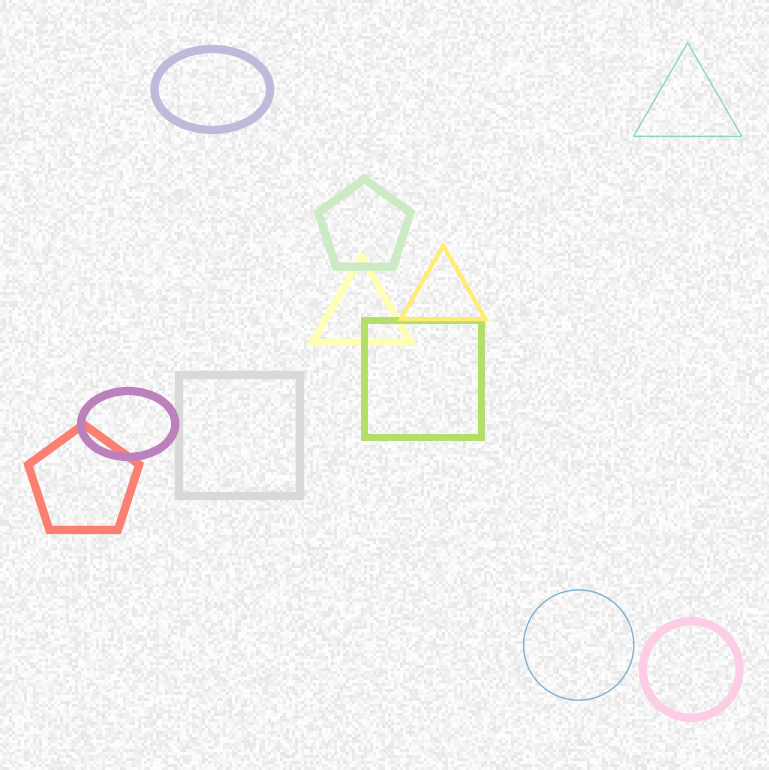[{"shape": "triangle", "thickness": 0.5, "radius": 0.41, "center": [0.893, 0.863]}, {"shape": "triangle", "thickness": 2.5, "radius": 0.37, "center": [0.469, 0.593]}, {"shape": "oval", "thickness": 3, "radius": 0.38, "center": [0.276, 0.884]}, {"shape": "pentagon", "thickness": 3, "radius": 0.38, "center": [0.109, 0.373]}, {"shape": "circle", "thickness": 0.5, "radius": 0.36, "center": [0.752, 0.162]}, {"shape": "square", "thickness": 2.5, "radius": 0.38, "center": [0.549, 0.508]}, {"shape": "circle", "thickness": 3, "radius": 0.31, "center": [0.898, 0.131]}, {"shape": "square", "thickness": 3, "radius": 0.39, "center": [0.311, 0.434]}, {"shape": "oval", "thickness": 3, "radius": 0.31, "center": [0.166, 0.449]}, {"shape": "pentagon", "thickness": 3, "radius": 0.31, "center": [0.473, 0.705]}, {"shape": "triangle", "thickness": 1.5, "radius": 0.32, "center": [0.576, 0.617]}]